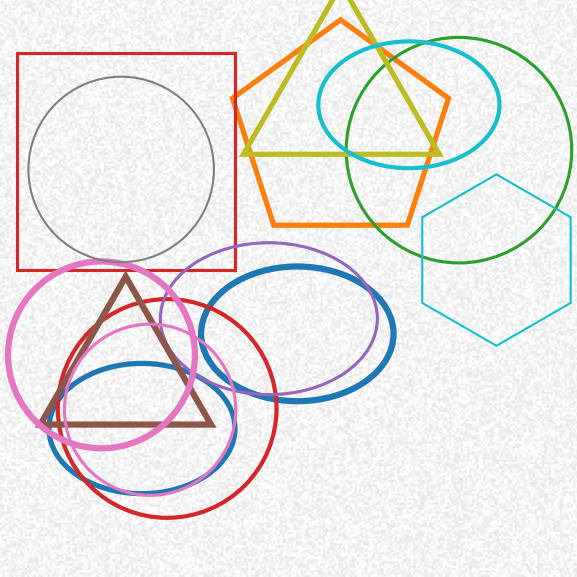[{"shape": "oval", "thickness": 2.5, "radius": 0.81, "center": [0.246, 0.257]}, {"shape": "oval", "thickness": 3, "radius": 0.83, "center": [0.515, 0.421]}, {"shape": "pentagon", "thickness": 2.5, "radius": 0.98, "center": [0.59, 0.768]}, {"shape": "circle", "thickness": 1.5, "radius": 0.98, "center": [0.795, 0.739]}, {"shape": "square", "thickness": 1.5, "radius": 0.94, "center": [0.219, 0.72]}, {"shape": "circle", "thickness": 2, "radius": 0.95, "center": [0.289, 0.292]}, {"shape": "oval", "thickness": 1.5, "radius": 0.94, "center": [0.466, 0.447]}, {"shape": "triangle", "thickness": 3, "radius": 0.85, "center": [0.218, 0.349]}, {"shape": "circle", "thickness": 1.5, "radius": 0.74, "center": [0.26, 0.29]}, {"shape": "circle", "thickness": 3, "radius": 0.81, "center": [0.176, 0.385]}, {"shape": "circle", "thickness": 1, "radius": 0.8, "center": [0.21, 0.706]}, {"shape": "triangle", "thickness": 2.5, "radius": 0.98, "center": [0.591, 0.83]}, {"shape": "hexagon", "thickness": 1, "radius": 0.74, "center": [0.86, 0.549]}, {"shape": "oval", "thickness": 2, "radius": 0.78, "center": [0.708, 0.818]}]